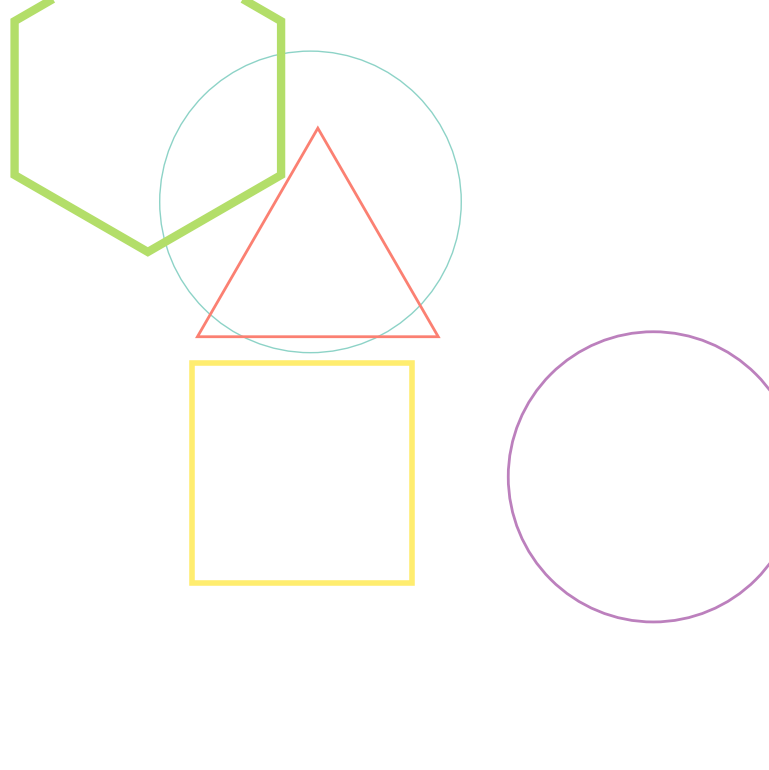[{"shape": "circle", "thickness": 0.5, "radius": 0.98, "center": [0.403, 0.738]}, {"shape": "triangle", "thickness": 1, "radius": 0.9, "center": [0.413, 0.653]}, {"shape": "hexagon", "thickness": 3, "radius": 1.0, "center": [0.192, 0.873]}, {"shape": "circle", "thickness": 1, "radius": 0.94, "center": [0.849, 0.381]}, {"shape": "square", "thickness": 2, "radius": 0.71, "center": [0.393, 0.385]}]